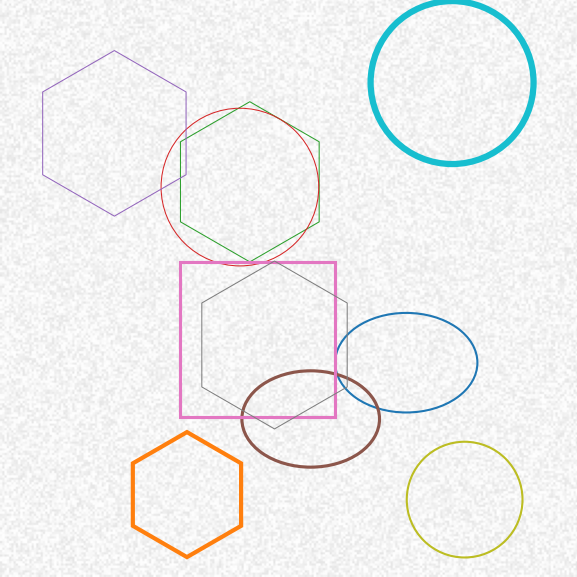[{"shape": "oval", "thickness": 1, "radius": 0.62, "center": [0.704, 0.371]}, {"shape": "hexagon", "thickness": 2, "radius": 0.54, "center": [0.324, 0.143]}, {"shape": "hexagon", "thickness": 0.5, "radius": 0.69, "center": [0.433, 0.684]}, {"shape": "circle", "thickness": 0.5, "radius": 0.68, "center": [0.415, 0.675]}, {"shape": "hexagon", "thickness": 0.5, "radius": 0.72, "center": [0.198, 0.768]}, {"shape": "oval", "thickness": 1.5, "radius": 0.6, "center": [0.538, 0.274]}, {"shape": "square", "thickness": 1.5, "radius": 0.67, "center": [0.445, 0.411]}, {"shape": "hexagon", "thickness": 0.5, "radius": 0.73, "center": [0.475, 0.402]}, {"shape": "circle", "thickness": 1, "radius": 0.5, "center": [0.805, 0.134]}, {"shape": "circle", "thickness": 3, "radius": 0.71, "center": [0.783, 0.856]}]